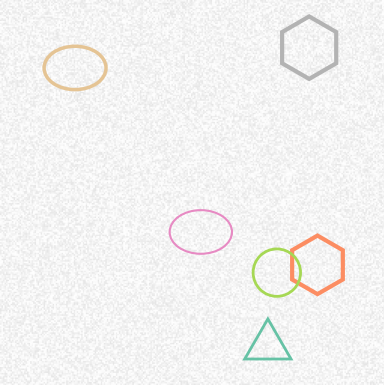[{"shape": "triangle", "thickness": 2, "radius": 0.35, "center": [0.696, 0.102]}, {"shape": "hexagon", "thickness": 3, "radius": 0.38, "center": [0.825, 0.312]}, {"shape": "oval", "thickness": 1.5, "radius": 0.4, "center": [0.522, 0.397]}, {"shape": "circle", "thickness": 2, "radius": 0.31, "center": [0.719, 0.292]}, {"shape": "oval", "thickness": 2.5, "radius": 0.4, "center": [0.195, 0.824]}, {"shape": "hexagon", "thickness": 3, "radius": 0.41, "center": [0.803, 0.876]}]